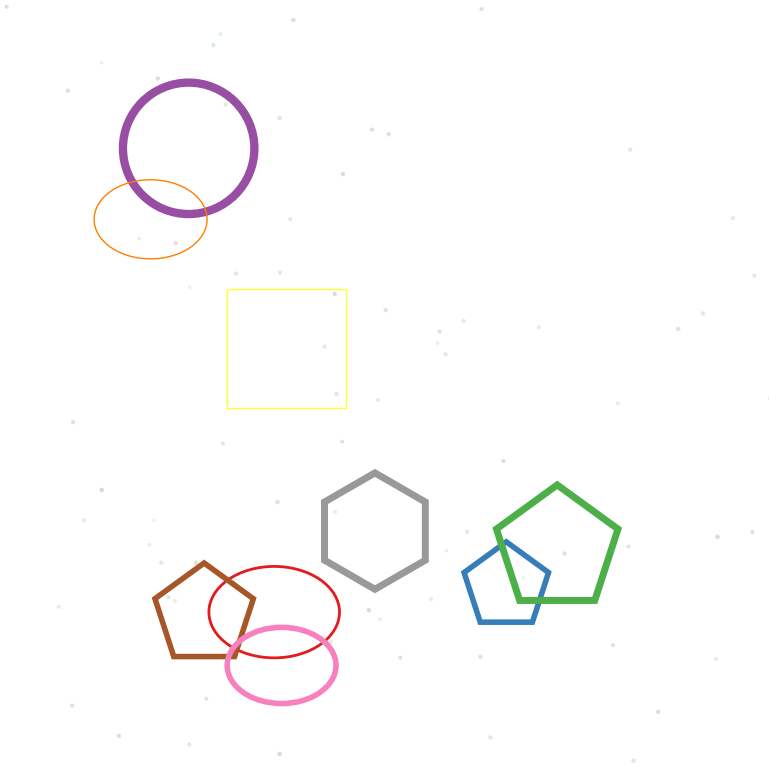[{"shape": "oval", "thickness": 1, "radius": 0.42, "center": [0.356, 0.205]}, {"shape": "pentagon", "thickness": 2, "radius": 0.29, "center": [0.658, 0.239]}, {"shape": "pentagon", "thickness": 2.5, "radius": 0.41, "center": [0.724, 0.287]}, {"shape": "circle", "thickness": 3, "radius": 0.43, "center": [0.245, 0.807]}, {"shape": "oval", "thickness": 0.5, "radius": 0.37, "center": [0.196, 0.715]}, {"shape": "square", "thickness": 0.5, "radius": 0.39, "center": [0.372, 0.548]}, {"shape": "pentagon", "thickness": 2, "radius": 0.34, "center": [0.265, 0.202]}, {"shape": "oval", "thickness": 2, "radius": 0.35, "center": [0.366, 0.136]}, {"shape": "hexagon", "thickness": 2.5, "radius": 0.38, "center": [0.487, 0.31]}]